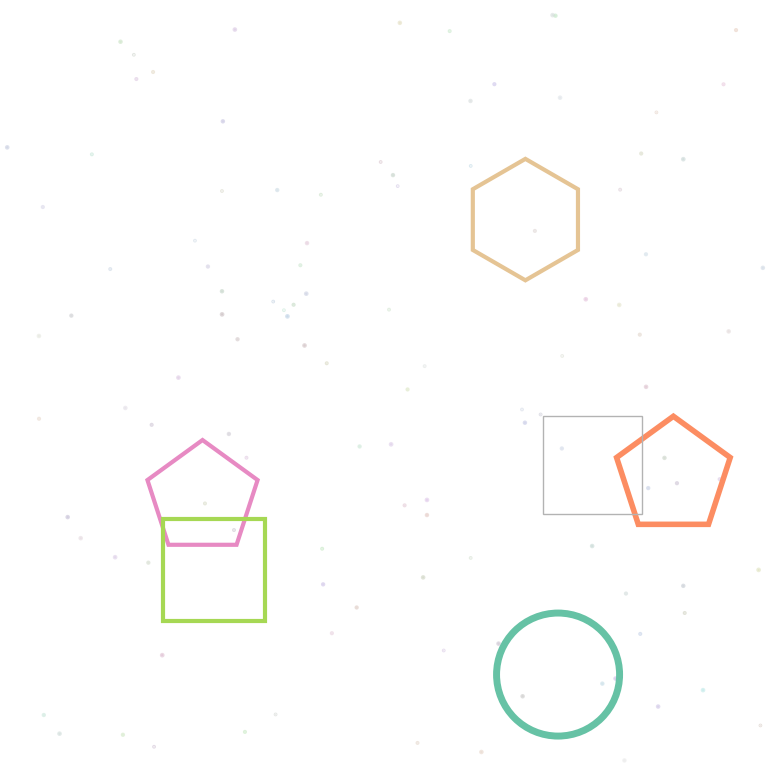[{"shape": "circle", "thickness": 2.5, "radius": 0.4, "center": [0.725, 0.124]}, {"shape": "pentagon", "thickness": 2, "radius": 0.39, "center": [0.875, 0.382]}, {"shape": "pentagon", "thickness": 1.5, "radius": 0.38, "center": [0.263, 0.353]}, {"shape": "square", "thickness": 1.5, "radius": 0.33, "center": [0.278, 0.26]}, {"shape": "hexagon", "thickness": 1.5, "radius": 0.39, "center": [0.682, 0.715]}, {"shape": "square", "thickness": 0.5, "radius": 0.32, "center": [0.77, 0.396]}]